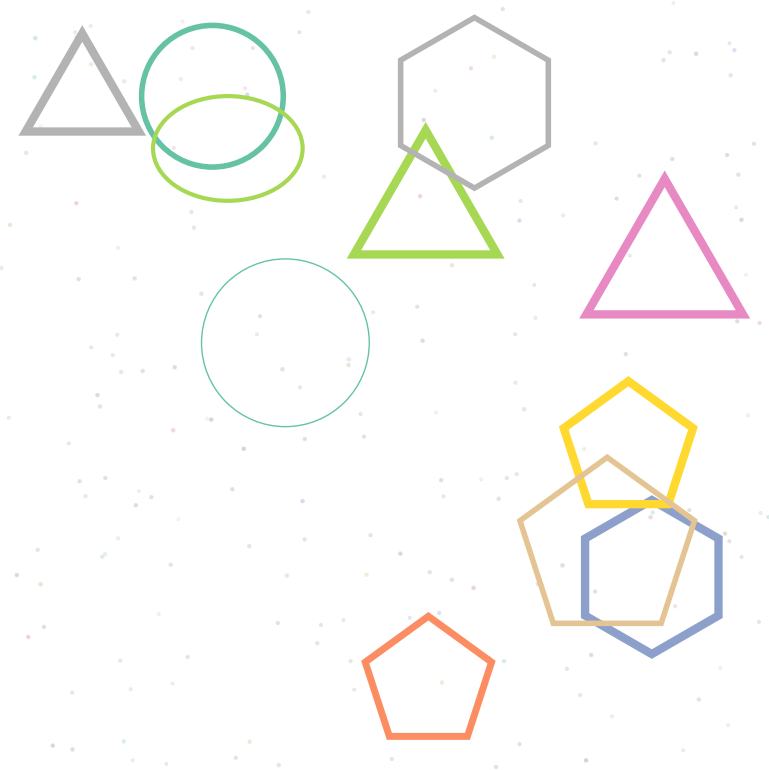[{"shape": "circle", "thickness": 0.5, "radius": 0.54, "center": [0.371, 0.555]}, {"shape": "circle", "thickness": 2, "radius": 0.46, "center": [0.276, 0.875]}, {"shape": "pentagon", "thickness": 2.5, "radius": 0.43, "center": [0.556, 0.113]}, {"shape": "hexagon", "thickness": 3, "radius": 0.5, "center": [0.846, 0.251]}, {"shape": "triangle", "thickness": 3, "radius": 0.59, "center": [0.863, 0.65]}, {"shape": "triangle", "thickness": 3, "radius": 0.54, "center": [0.553, 0.723]}, {"shape": "oval", "thickness": 1.5, "radius": 0.49, "center": [0.296, 0.807]}, {"shape": "pentagon", "thickness": 3, "radius": 0.44, "center": [0.816, 0.417]}, {"shape": "pentagon", "thickness": 2, "radius": 0.6, "center": [0.789, 0.287]}, {"shape": "hexagon", "thickness": 2, "radius": 0.55, "center": [0.616, 0.866]}, {"shape": "triangle", "thickness": 3, "radius": 0.42, "center": [0.107, 0.872]}]